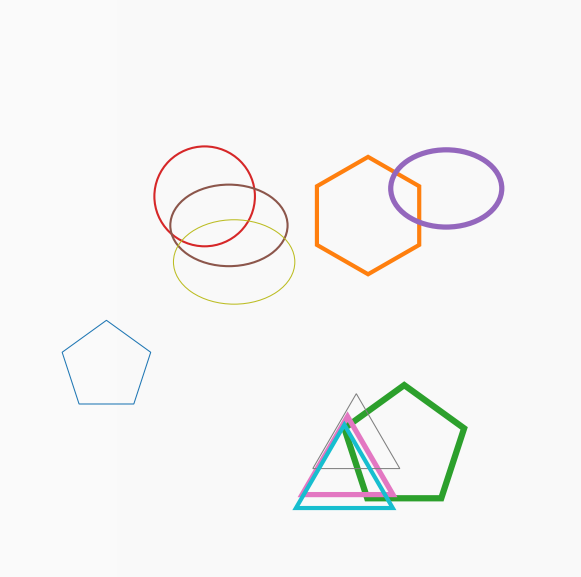[{"shape": "pentagon", "thickness": 0.5, "radius": 0.4, "center": [0.183, 0.364]}, {"shape": "hexagon", "thickness": 2, "radius": 0.51, "center": [0.633, 0.626]}, {"shape": "pentagon", "thickness": 3, "radius": 0.54, "center": [0.695, 0.224]}, {"shape": "circle", "thickness": 1, "radius": 0.43, "center": [0.352, 0.659]}, {"shape": "oval", "thickness": 2.5, "radius": 0.48, "center": [0.768, 0.673]}, {"shape": "oval", "thickness": 1, "radius": 0.5, "center": [0.394, 0.609]}, {"shape": "triangle", "thickness": 2.5, "radius": 0.45, "center": [0.598, 0.188]}, {"shape": "triangle", "thickness": 0.5, "radius": 0.43, "center": [0.613, 0.231]}, {"shape": "oval", "thickness": 0.5, "radius": 0.52, "center": [0.403, 0.546]}, {"shape": "triangle", "thickness": 2, "radius": 0.48, "center": [0.592, 0.168]}]